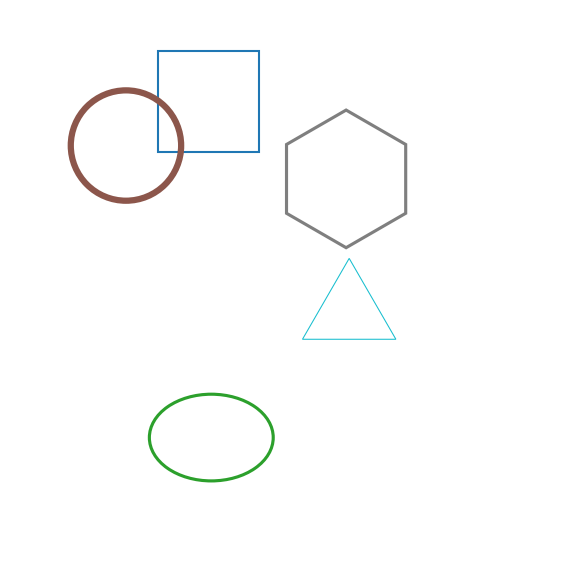[{"shape": "square", "thickness": 1, "radius": 0.44, "center": [0.361, 0.823]}, {"shape": "oval", "thickness": 1.5, "radius": 0.54, "center": [0.366, 0.241]}, {"shape": "circle", "thickness": 3, "radius": 0.48, "center": [0.218, 0.747]}, {"shape": "hexagon", "thickness": 1.5, "radius": 0.6, "center": [0.599, 0.689]}, {"shape": "triangle", "thickness": 0.5, "radius": 0.47, "center": [0.605, 0.458]}]